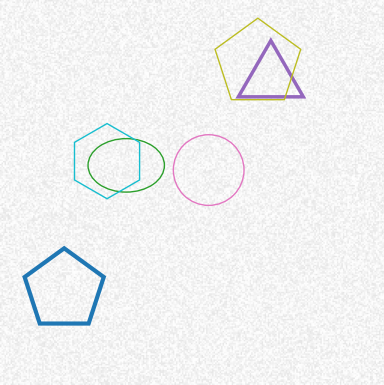[{"shape": "pentagon", "thickness": 3, "radius": 0.54, "center": [0.167, 0.247]}, {"shape": "oval", "thickness": 1, "radius": 0.5, "center": [0.328, 0.57]}, {"shape": "triangle", "thickness": 2.5, "radius": 0.49, "center": [0.703, 0.797]}, {"shape": "circle", "thickness": 1, "radius": 0.46, "center": [0.542, 0.558]}, {"shape": "pentagon", "thickness": 1, "radius": 0.59, "center": [0.67, 0.836]}, {"shape": "hexagon", "thickness": 1, "radius": 0.49, "center": [0.278, 0.581]}]